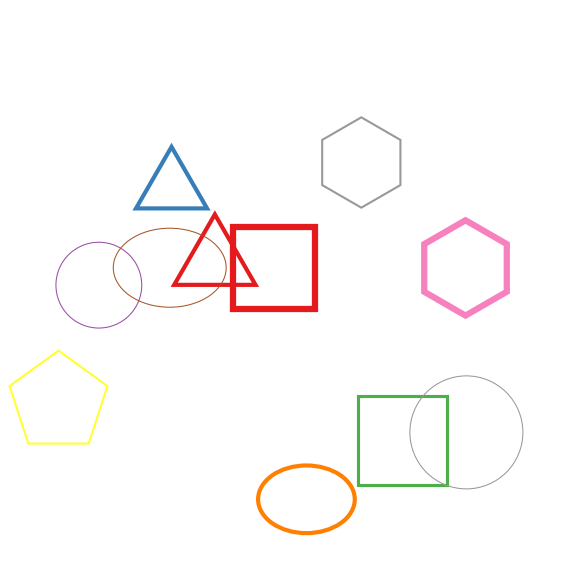[{"shape": "triangle", "thickness": 2, "radius": 0.41, "center": [0.372, 0.547]}, {"shape": "square", "thickness": 3, "radius": 0.36, "center": [0.475, 0.535]}, {"shape": "triangle", "thickness": 2, "radius": 0.36, "center": [0.297, 0.674]}, {"shape": "square", "thickness": 1.5, "radius": 0.39, "center": [0.696, 0.237]}, {"shape": "circle", "thickness": 0.5, "radius": 0.37, "center": [0.171, 0.505]}, {"shape": "oval", "thickness": 2, "radius": 0.42, "center": [0.531, 0.135]}, {"shape": "pentagon", "thickness": 1, "radius": 0.45, "center": [0.101, 0.303]}, {"shape": "oval", "thickness": 0.5, "radius": 0.49, "center": [0.294, 0.536]}, {"shape": "hexagon", "thickness": 3, "radius": 0.41, "center": [0.806, 0.535]}, {"shape": "hexagon", "thickness": 1, "radius": 0.39, "center": [0.626, 0.718]}, {"shape": "circle", "thickness": 0.5, "radius": 0.49, "center": [0.808, 0.25]}]